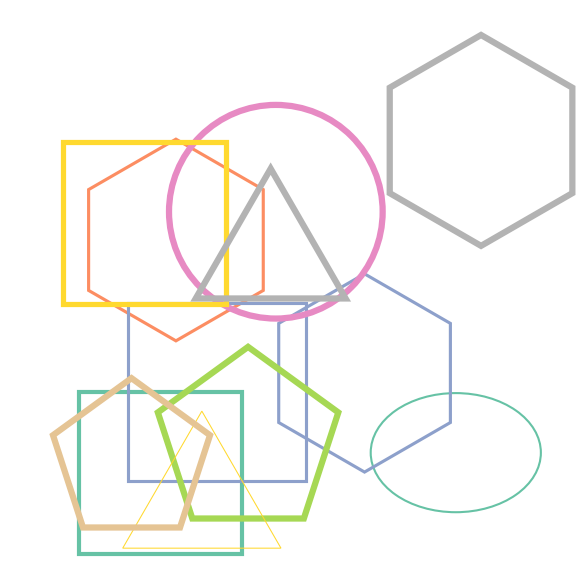[{"shape": "square", "thickness": 2, "radius": 0.7, "center": [0.278, 0.18]}, {"shape": "oval", "thickness": 1, "radius": 0.74, "center": [0.789, 0.215]}, {"shape": "hexagon", "thickness": 1.5, "radius": 0.87, "center": [0.305, 0.584]}, {"shape": "square", "thickness": 1.5, "radius": 0.77, "center": [0.375, 0.321]}, {"shape": "hexagon", "thickness": 1.5, "radius": 0.86, "center": [0.631, 0.353]}, {"shape": "circle", "thickness": 3, "radius": 0.92, "center": [0.478, 0.633]}, {"shape": "pentagon", "thickness": 3, "radius": 0.82, "center": [0.43, 0.234]}, {"shape": "square", "thickness": 2.5, "radius": 0.7, "center": [0.25, 0.613]}, {"shape": "triangle", "thickness": 0.5, "radius": 0.79, "center": [0.35, 0.129]}, {"shape": "pentagon", "thickness": 3, "radius": 0.71, "center": [0.228, 0.201]}, {"shape": "hexagon", "thickness": 3, "radius": 0.91, "center": [0.833, 0.756]}, {"shape": "triangle", "thickness": 3, "radius": 0.75, "center": [0.469, 0.557]}]